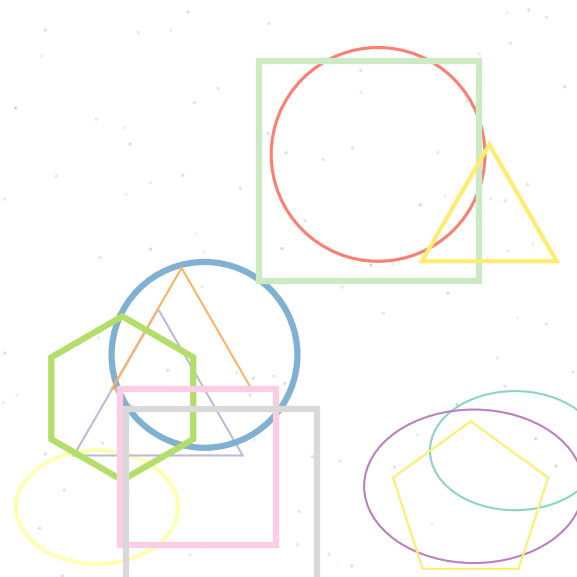[{"shape": "oval", "thickness": 1, "radius": 0.74, "center": [0.892, 0.219]}, {"shape": "oval", "thickness": 2, "radius": 0.7, "center": [0.168, 0.121]}, {"shape": "triangle", "thickness": 1, "radius": 0.84, "center": [0.274, 0.295]}, {"shape": "circle", "thickness": 1.5, "radius": 0.93, "center": [0.655, 0.732]}, {"shape": "circle", "thickness": 3, "radius": 0.8, "center": [0.354, 0.385]}, {"shape": "triangle", "thickness": 1, "radius": 0.7, "center": [0.314, 0.396]}, {"shape": "hexagon", "thickness": 3, "radius": 0.71, "center": [0.212, 0.31]}, {"shape": "square", "thickness": 3, "radius": 0.67, "center": [0.343, 0.19]}, {"shape": "square", "thickness": 3, "radius": 0.83, "center": [0.384, 0.126]}, {"shape": "oval", "thickness": 1, "radius": 0.95, "center": [0.82, 0.157]}, {"shape": "square", "thickness": 3, "radius": 0.95, "center": [0.638, 0.704]}, {"shape": "triangle", "thickness": 2, "radius": 0.67, "center": [0.847, 0.614]}, {"shape": "pentagon", "thickness": 1, "radius": 0.71, "center": [0.815, 0.128]}]